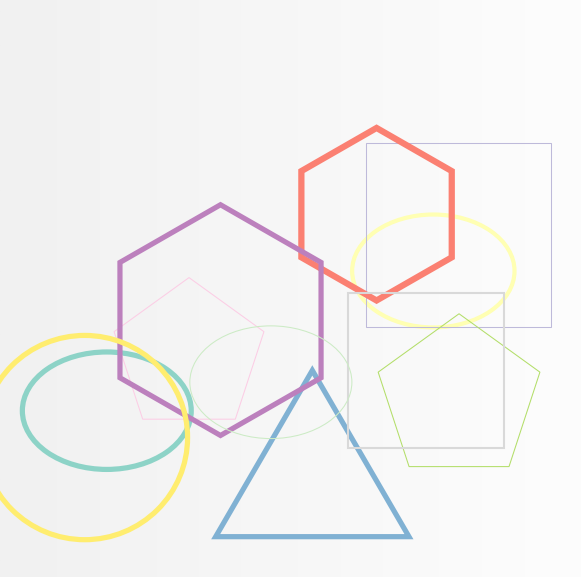[{"shape": "oval", "thickness": 2.5, "radius": 0.73, "center": [0.184, 0.288]}, {"shape": "oval", "thickness": 2, "radius": 0.7, "center": [0.746, 0.53]}, {"shape": "square", "thickness": 0.5, "radius": 0.8, "center": [0.789, 0.593]}, {"shape": "hexagon", "thickness": 3, "radius": 0.75, "center": [0.648, 0.628]}, {"shape": "triangle", "thickness": 2.5, "radius": 0.96, "center": [0.537, 0.166]}, {"shape": "pentagon", "thickness": 0.5, "radius": 0.73, "center": [0.79, 0.31]}, {"shape": "pentagon", "thickness": 0.5, "radius": 0.68, "center": [0.325, 0.383]}, {"shape": "square", "thickness": 1, "radius": 0.67, "center": [0.733, 0.358]}, {"shape": "hexagon", "thickness": 2.5, "radius": 1.0, "center": [0.379, 0.445]}, {"shape": "oval", "thickness": 0.5, "radius": 0.7, "center": [0.466, 0.337]}, {"shape": "circle", "thickness": 2.5, "radius": 0.88, "center": [0.146, 0.241]}]